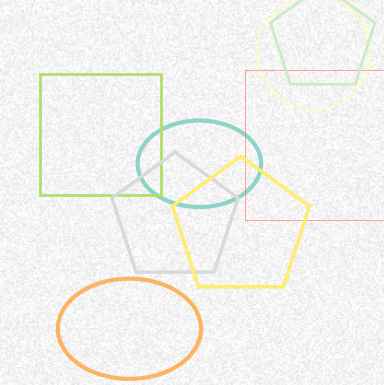[{"shape": "oval", "thickness": 3, "radius": 0.8, "center": [0.518, 0.575]}, {"shape": "circle", "thickness": 1, "radius": 0.74, "center": [0.815, 0.863]}, {"shape": "square", "thickness": 0.5, "radius": 0.97, "center": [0.83, 0.624]}, {"shape": "oval", "thickness": 3, "radius": 0.93, "center": [0.336, 0.146]}, {"shape": "square", "thickness": 2, "radius": 0.79, "center": [0.26, 0.65]}, {"shape": "pentagon", "thickness": 2.5, "radius": 0.86, "center": [0.455, 0.433]}, {"shape": "pentagon", "thickness": 2, "radius": 0.71, "center": [0.838, 0.897]}, {"shape": "pentagon", "thickness": 2.5, "radius": 0.94, "center": [0.626, 0.407]}]